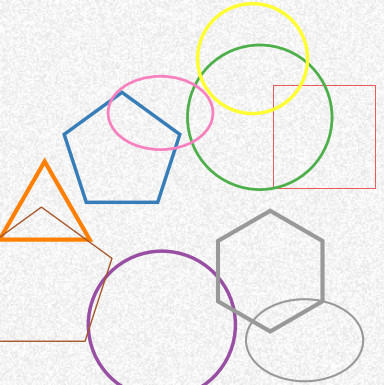[{"shape": "square", "thickness": 0.5, "radius": 0.67, "center": [0.842, 0.645]}, {"shape": "pentagon", "thickness": 2.5, "radius": 0.79, "center": [0.317, 0.602]}, {"shape": "circle", "thickness": 2, "radius": 0.94, "center": [0.675, 0.695]}, {"shape": "circle", "thickness": 2.5, "radius": 0.96, "center": [0.42, 0.157]}, {"shape": "triangle", "thickness": 3, "radius": 0.68, "center": [0.116, 0.445]}, {"shape": "circle", "thickness": 2.5, "radius": 0.71, "center": [0.656, 0.848]}, {"shape": "pentagon", "thickness": 1, "radius": 0.96, "center": [0.108, 0.269]}, {"shape": "oval", "thickness": 2, "radius": 0.68, "center": [0.417, 0.707]}, {"shape": "oval", "thickness": 1.5, "radius": 0.76, "center": [0.791, 0.116]}, {"shape": "hexagon", "thickness": 3, "radius": 0.78, "center": [0.702, 0.296]}]